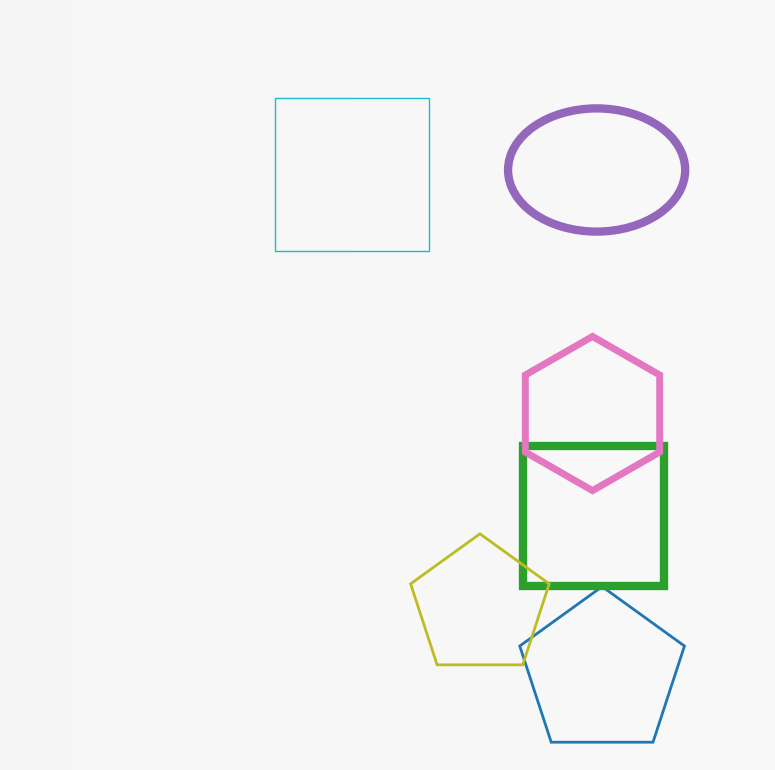[{"shape": "pentagon", "thickness": 1, "radius": 0.56, "center": [0.777, 0.126]}, {"shape": "square", "thickness": 3, "radius": 0.45, "center": [0.765, 0.33]}, {"shape": "oval", "thickness": 3, "radius": 0.57, "center": [0.77, 0.779]}, {"shape": "hexagon", "thickness": 2.5, "radius": 0.5, "center": [0.765, 0.463]}, {"shape": "pentagon", "thickness": 1, "radius": 0.47, "center": [0.619, 0.213]}, {"shape": "square", "thickness": 0.5, "radius": 0.5, "center": [0.454, 0.774]}]